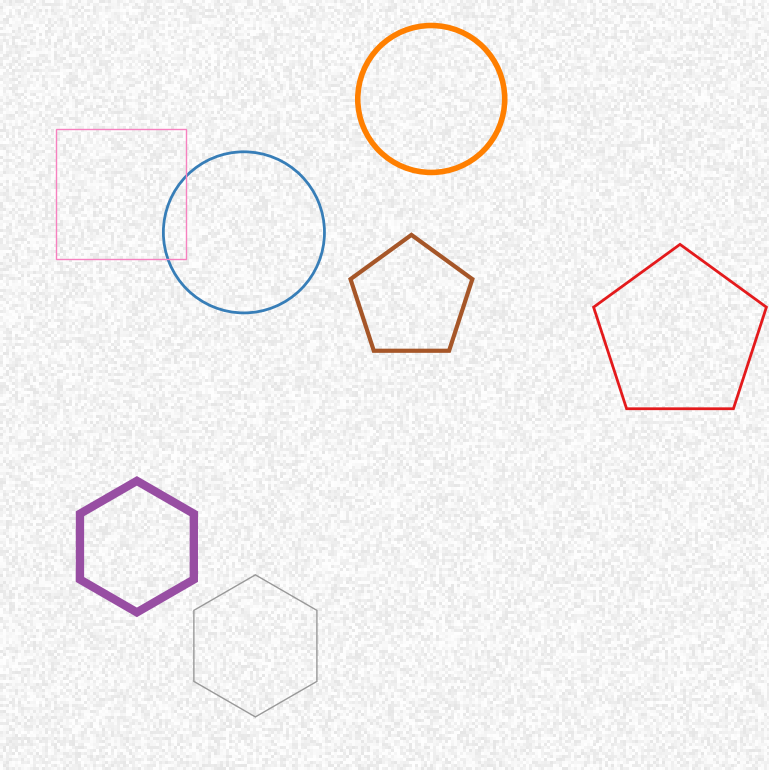[{"shape": "pentagon", "thickness": 1, "radius": 0.59, "center": [0.883, 0.565]}, {"shape": "circle", "thickness": 1, "radius": 0.52, "center": [0.317, 0.698]}, {"shape": "hexagon", "thickness": 3, "radius": 0.43, "center": [0.178, 0.29]}, {"shape": "circle", "thickness": 2, "radius": 0.48, "center": [0.56, 0.871]}, {"shape": "pentagon", "thickness": 1.5, "radius": 0.42, "center": [0.534, 0.612]}, {"shape": "square", "thickness": 0.5, "radius": 0.42, "center": [0.157, 0.748]}, {"shape": "hexagon", "thickness": 0.5, "radius": 0.46, "center": [0.332, 0.161]}]